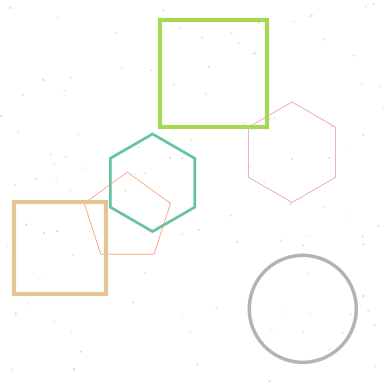[{"shape": "hexagon", "thickness": 2, "radius": 0.63, "center": [0.396, 0.525]}, {"shape": "pentagon", "thickness": 0.5, "radius": 0.59, "center": [0.331, 0.435]}, {"shape": "hexagon", "thickness": 0.5, "radius": 0.65, "center": [0.759, 0.605]}, {"shape": "square", "thickness": 3, "radius": 0.69, "center": [0.554, 0.81]}, {"shape": "square", "thickness": 3, "radius": 0.6, "center": [0.155, 0.356]}, {"shape": "circle", "thickness": 2.5, "radius": 0.69, "center": [0.786, 0.198]}]